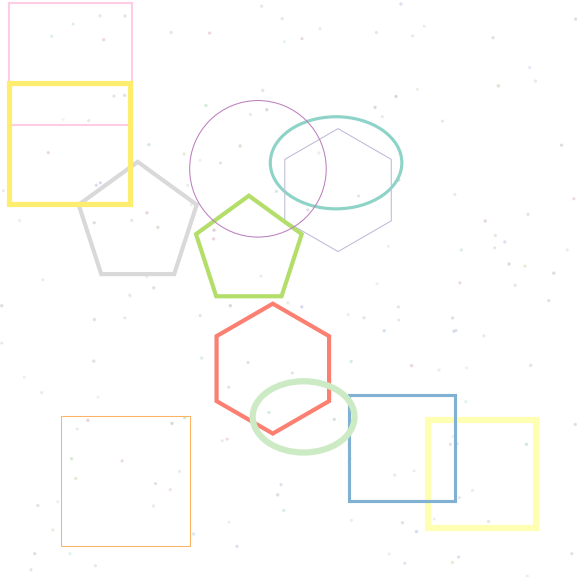[{"shape": "oval", "thickness": 1.5, "radius": 0.57, "center": [0.582, 0.717]}, {"shape": "square", "thickness": 3, "radius": 0.47, "center": [0.834, 0.179]}, {"shape": "hexagon", "thickness": 0.5, "radius": 0.53, "center": [0.585, 0.67]}, {"shape": "hexagon", "thickness": 2, "radius": 0.56, "center": [0.472, 0.361]}, {"shape": "square", "thickness": 1.5, "radius": 0.46, "center": [0.696, 0.223]}, {"shape": "square", "thickness": 0.5, "radius": 0.56, "center": [0.217, 0.166]}, {"shape": "pentagon", "thickness": 2, "radius": 0.48, "center": [0.431, 0.564]}, {"shape": "square", "thickness": 1, "radius": 0.53, "center": [0.122, 0.888]}, {"shape": "pentagon", "thickness": 2, "radius": 0.54, "center": [0.238, 0.611]}, {"shape": "circle", "thickness": 0.5, "radius": 0.59, "center": [0.447, 0.707]}, {"shape": "oval", "thickness": 3, "radius": 0.44, "center": [0.526, 0.277]}, {"shape": "square", "thickness": 2.5, "radius": 0.52, "center": [0.12, 0.751]}]